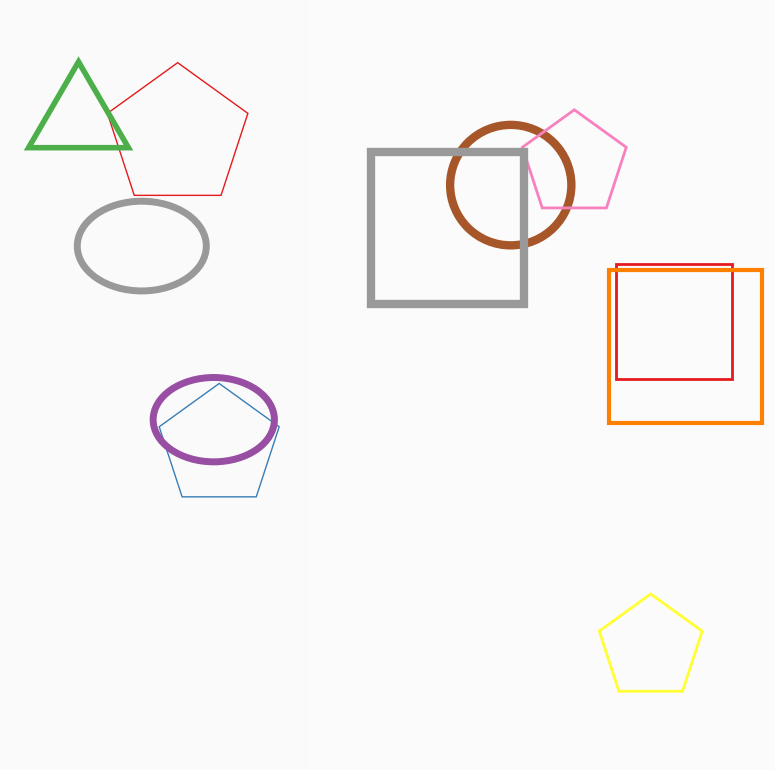[{"shape": "square", "thickness": 1, "radius": 0.37, "center": [0.87, 0.583]}, {"shape": "pentagon", "thickness": 0.5, "radius": 0.48, "center": [0.229, 0.823]}, {"shape": "pentagon", "thickness": 0.5, "radius": 0.41, "center": [0.283, 0.421]}, {"shape": "triangle", "thickness": 2, "radius": 0.37, "center": [0.101, 0.845]}, {"shape": "oval", "thickness": 2.5, "radius": 0.39, "center": [0.276, 0.455]}, {"shape": "square", "thickness": 1.5, "radius": 0.5, "center": [0.885, 0.55]}, {"shape": "pentagon", "thickness": 1, "radius": 0.35, "center": [0.84, 0.159]}, {"shape": "circle", "thickness": 3, "radius": 0.39, "center": [0.659, 0.76]}, {"shape": "pentagon", "thickness": 1, "radius": 0.35, "center": [0.741, 0.787]}, {"shape": "square", "thickness": 3, "radius": 0.49, "center": [0.577, 0.704]}, {"shape": "oval", "thickness": 2.5, "radius": 0.42, "center": [0.183, 0.68]}]